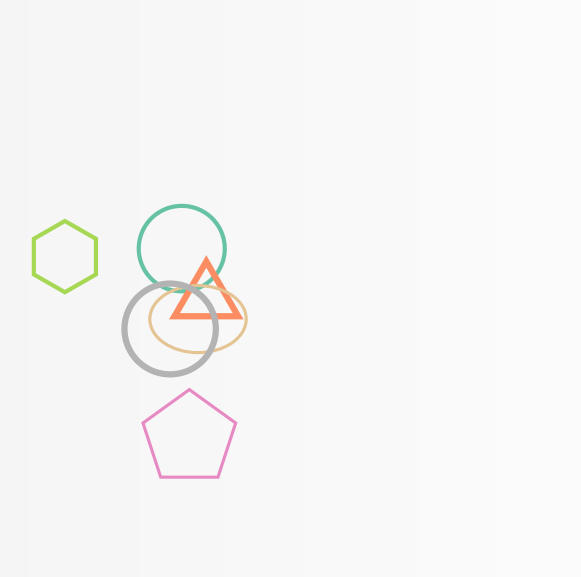[{"shape": "circle", "thickness": 2, "radius": 0.37, "center": [0.313, 0.569]}, {"shape": "triangle", "thickness": 3, "radius": 0.32, "center": [0.355, 0.483]}, {"shape": "pentagon", "thickness": 1.5, "radius": 0.42, "center": [0.326, 0.241]}, {"shape": "hexagon", "thickness": 2, "radius": 0.31, "center": [0.112, 0.555]}, {"shape": "oval", "thickness": 1.5, "radius": 0.41, "center": [0.341, 0.447]}, {"shape": "circle", "thickness": 3, "radius": 0.39, "center": [0.293, 0.43]}]